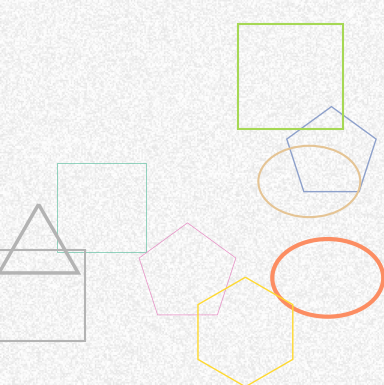[{"shape": "square", "thickness": 0.5, "radius": 0.57, "center": [0.263, 0.461]}, {"shape": "oval", "thickness": 3, "radius": 0.72, "center": [0.851, 0.278]}, {"shape": "pentagon", "thickness": 1, "radius": 0.61, "center": [0.861, 0.601]}, {"shape": "pentagon", "thickness": 0.5, "radius": 0.66, "center": [0.487, 0.289]}, {"shape": "square", "thickness": 1.5, "radius": 0.68, "center": [0.754, 0.801]}, {"shape": "hexagon", "thickness": 1, "radius": 0.71, "center": [0.637, 0.138]}, {"shape": "oval", "thickness": 1.5, "radius": 0.66, "center": [0.803, 0.529]}, {"shape": "triangle", "thickness": 2.5, "radius": 0.59, "center": [0.1, 0.35]}, {"shape": "square", "thickness": 1.5, "radius": 0.59, "center": [0.102, 0.232]}]